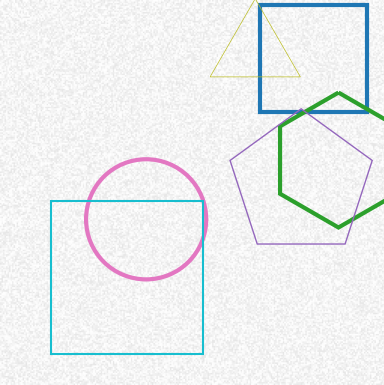[{"shape": "square", "thickness": 3, "radius": 0.69, "center": [0.815, 0.849]}, {"shape": "hexagon", "thickness": 3, "radius": 0.88, "center": [0.879, 0.584]}, {"shape": "pentagon", "thickness": 1, "radius": 0.97, "center": [0.782, 0.523]}, {"shape": "circle", "thickness": 3, "radius": 0.78, "center": [0.38, 0.43]}, {"shape": "triangle", "thickness": 0.5, "radius": 0.68, "center": [0.663, 0.868]}, {"shape": "square", "thickness": 1.5, "radius": 0.99, "center": [0.33, 0.279]}]